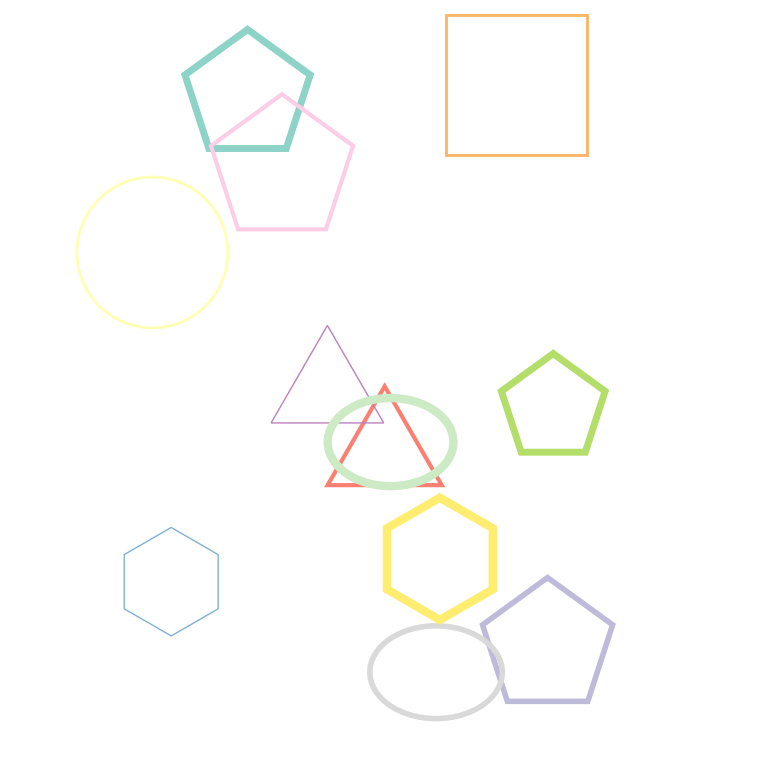[{"shape": "pentagon", "thickness": 2.5, "radius": 0.43, "center": [0.322, 0.876]}, {"shape": "circle", "thickness": 1, "radius": 0.49, "center": [0.198, 0.672]}, {"shape": "pentagon", "thickness": 2, "radius": 0.44, "center": [0.711, 0.161]}, {"shape": "triangle", "thickness": 1.5, "radius": 0.43, "center": [0.5, 0.413]}, {"shape": "hexagon", "thickness": 0.5, "radius": 0.35, "center": [0.222, 0.245]}, {"shape": "square", "thickness": 1, "radius": 0.46, "center": [0.671, 0.89]}, {"shape": "pentagon", "thickness": 2.5, "radius": 0.35, "center": [0.718, 0.47]}, {"shape": "pentagon", "thickness": 1.5, "radius": 0.49, "center": [0.366, 0.781]}, {"shape": "oval", "thickness": 2, "radius": 0.43, "center": [0.566, 0.127]}, {"shape": "triangle", "thickness": 0.5, "radius": 0.42, "center": [0.425, 0.493]}, {"shape": "oval", "thickness": 3, "radius": 0.41, "center": [0.507, 0.426]}, {"shape": "hexagon", "thickness": 3, "radius": 0.4, "center": [0.571, 0.274]}]